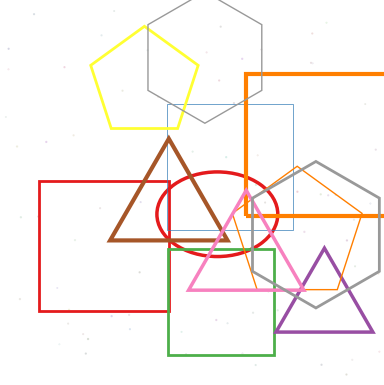[{"shape": "oval", "thickness": 2.5, "radius": 0.78, "center": [0.565, 0.444]}, {"shape": "square", "thickness": 2, "radius": 0.85, "center": [0.27, 0.361]}, {"shape": "square", "thickness": 0.5, "radius": 0.82, "center": [0.596, 0.566]}, {"shape": "square", "thickness": 2, "radius": 0.69, "center": [0.573, 0.217]}, {"shape": "triangle", "thickness": 2.5, "radius": 0.73, "center": [0.843, 0.21]}, {"shape": "square", "thickness": 3, "radius": 0.92, "center": [0.823, 0.623]}, {"shape": "pentagon", "thickness": 1, "radius": 0.89, "center": [0.772, 0.391]}, {"shape": "pentagon", "thickness": 2, "radius": 0.73, "center": [0.375, 0.785]}, {"shape": "triangle", "thickness": 3, "radius": 0.88, "center": [0.439, 0.464]}, {"shape": "triangle", "thickness": 2.5, "radius": 0.86, "center": [0.64, 0.333]}, {"shape": "hexagon", "thickness": 1, "radius": 0.85, "center": [0.532, 0.851]}, {"shape": "hexagon", "thickness": 2, "radius": 0.95, "center": [0.821, 0.39]}]